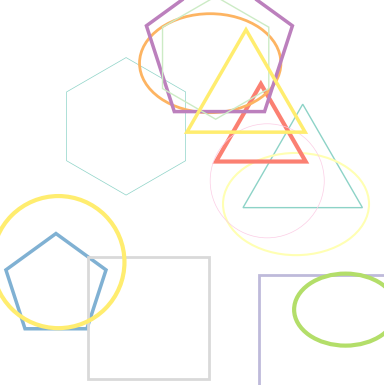[{"shape": "hexagon", "thickness": 0.5, "radius": 0.89, "center": [0.327, 0.672]}, {"shape": "triangle", "thickness": 1, "radius": 0.9, "center": [0.786, 0.55]}, {"shape": "oval", "thickness": 1.5, "radius": 0.95, "center": [0.769, 0.47]}, {"shape": "square", "thickness": 2, "radius": 0.91, "center": [0.855, 0.104]}, {"shape": "triangle", "thickness": 3, "radius": 0.67, "center": [0.678, 0.648]}, {"shape": "pentagon", "thickness": 2.5, "radius": 0.68, "center": [0.145, 0.257]}, {"shape": "oval", "thickness": 2, "radius": 0.92, "center": [0.546, 0.836]}, {"shape": "oval", "thickness": 3, "radius": 0.67, "center": [0.898, 0.196]}, {"shape": "circle", "thickness": 0.5, "radius": 0.74, "center": [0.694, 0.53]}, {"shape": "square", "thickness": 2, "radius": 0.79, "center": [0.385, 0.174]}, {"shape": "pentagon", "thickness": 2.5, "radius": 1.0, "center": [0.57, 0.871]}, {"shape": "hexagon", "thickness": 1, "radius": 0.8, "center": [0.56, 0.85]}, {"shape": "triangle", "thickness": 2.5, "radius": 0.89, "center": [0.639, 0.745]}, {"shape": "circle", "thickness": 3, "radius": 0.86, "center": [0.152, 0.319]}]